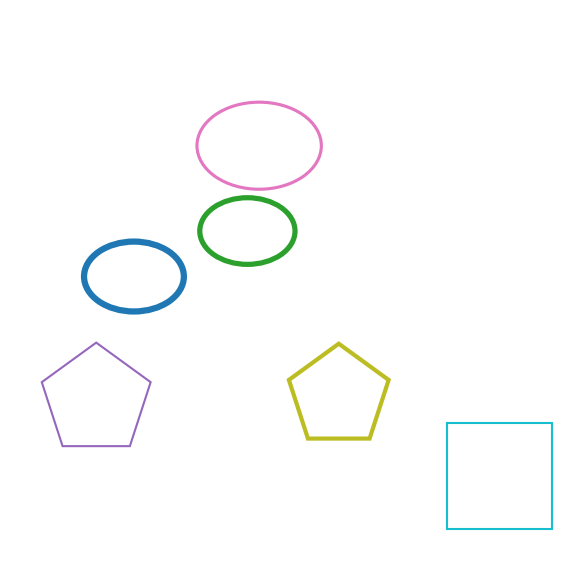[{"shape": "oval", "thickness": 3, "radius": 0.43, "center": [0.232, 0.52]}, {"shape": "oval", "thickness": 2.5, "radius": 0.41, "center": [0.428, 0.599]}, {"shape": "pentagon", "thickness": 1, "radius": 0.5, "center": [0.167, 0.307]}, {"shape": "oval", "thickness": 1.5, "radius": 0.54, "center": [0.449, 0.747]}, {"shape": "pentagon", "thickness": 2, "radius": 0.45, "center": [0.587, 0.313]}, {"shape": "square", "thickness": 1, "radius": 0.46, "center": [0.865, 0.175]}]